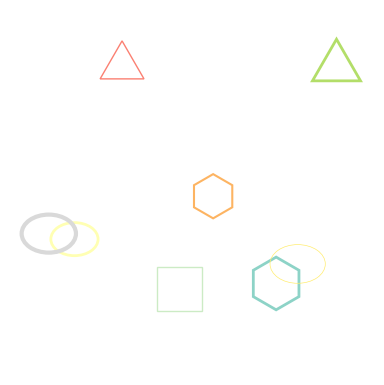[{"shape": "hexagon", "thickness": 2, "radius": 0.34, "center": [0.717, 0.264]}, {"shape": "oval", "thickness": 2, "radius": 0.31, "center": [0.193, 0.379]}, {"shape": "triangle", "thickness": 1, "radius": 0.33, "center": [0.317, 0.828]}, {"shape": "hexagon", "thickness": 1.5, "radius": 0.29, "center": [0.554, 0.49]}, {"shape": "triangle", "thickness": 2, "radius": 0.36, "center": [0.874, 0.826]}, {"shape": "oval", "thickness": 3, "radius": 0.35, "center": [0.127, 0.393]}, {"shape": "square", "thickness": 1, "radius": 0.29, "center": [0.466, 0.25]}, {"shape": "oval", "thickness": 0.5, "radius": 0.36, "center": [0.773, 0.314]}]